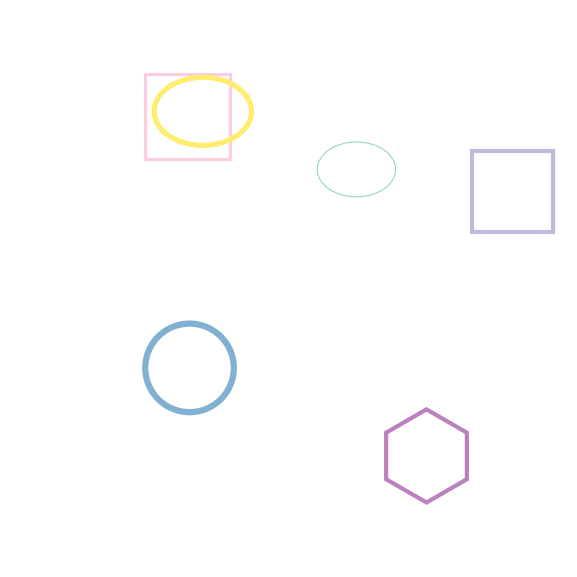[{"shape": "oval", "thickness": 0.5, "radius": 0.34, "center": [0.617, 0.706]}, {"shape": "square", "thickness": 2, "radius": 0.35, "center": [0.888, 0.667]}, {"shape": "circle", "thickness": 3, "radius": 0.38, "center": [0.328, 0.362]}, {"shape": "square", "thickness": 1.5, "radius": 0.37, "center": [0.324, 0.797]}, {"shape": "hexagon", "thickness": 2, "radius": 0.4, "center": [0.739, 0.21]}, {"shape": "oval", "thickness": 2.5, "radius": 0.42, "center": [0.351, 0.806]}]